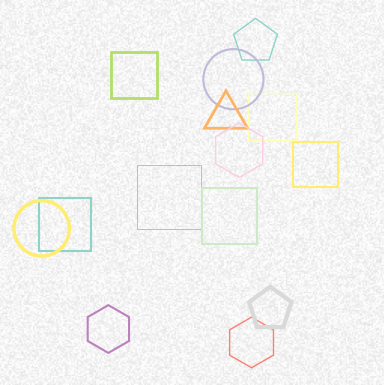[{"shape": "square", "thickness": 1.5, "radius": 0.34, "center": [0.169, 0.417]}, {"shape": "pentagon", "thickness": 1, "radius": 0.3, "center": [0.664, 0.892]}, {"shape": "square", "thickness": 1, "radius": 0.31, "center": [0.706, 0.697]}, {"shape": "circle", "thickness": 1.5, "radius": 0.39, "center": [0.606, 0.794]}, {"shape": "hexagon", "thickness": 1, "radius": 0.33, "center": [0.653, 0.11]}, {"shape": "square", "thickness": 0.5, "radius": 0.41, "center": [0.439, 0.489]}, {"shape": "triangle", "thickness": 2, "radius": 0.32, "center": [0.587, 0.699]}, {"shape": "square", "thickness": 2, "radius": 0.3, "center": [0.348, 0.805]}, {"shape": "hexagon", "thickness": 1, "radius": 0.35, "center": [0.621, 0.61]}, {"shape": "pentagon", "thickness": 3, "radius": 0.29, "center": [0.702, 0.197]}, {"shape": "hexagon", "thickness": 1.5, "radius": 0.31, "center": [0.281, 0.145]}, {"shape": "square", "thickness": 1.5, "radius": 0.36, "center": [0.597, 0.44]}, {"shape": "circle", "thickness": 2.5, "radius": 0.36, "center": [0.108, 0.407]}, {"shape": "square", "thickness": 1.5, "radius": 0.29, "center": [0.82, 0.572]}]